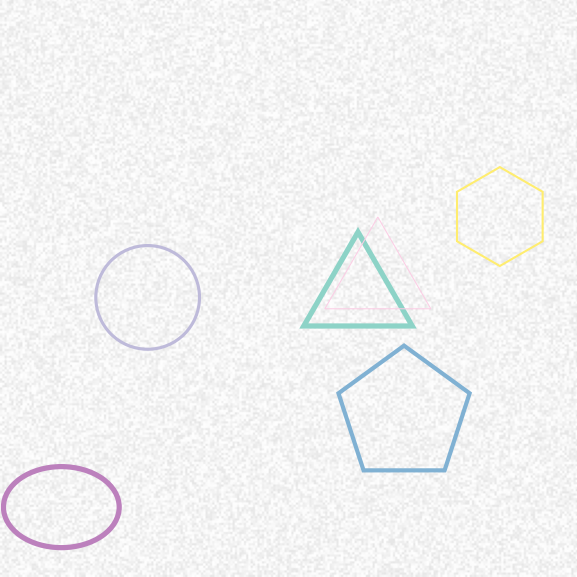[{"shape": "triangle", "thickness": 2.5, "radius": 0.54, "center": [0.62, 0.489]}, {"shape": "circle", "thickness": 1.5, "radius": 0.45, "center": [0.256, 0.484]}, {"shape": "pentagon", "thickness": 2, "radius": 0.6, "center": [0.7, 0.281]}, {"shape": "triangle", "thickness": 0.5, "radius": 0.53, "center": [0.654, 0.517]}, {"shape": "oval", "thickness": 2.5, "radius": 0.5, "center": [0.106, 0.121]}, {"shape": "hexagon", "thickness": 1, "radius": 0.43, "center": [0.866, 0.624]}]